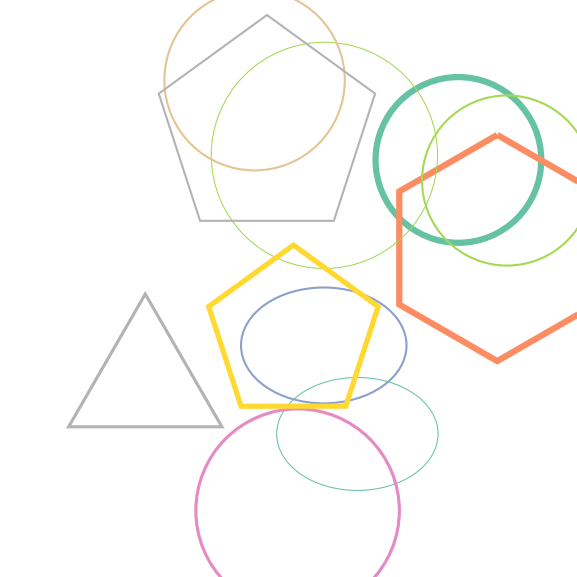[{"shape": "circle", "thickness": 3, "radius": 0.72, "center": [0.794, 0.722]}, {"shape": "oval", "thickness": 0.5, "radius": 0.7, "center": [0.619, 0.248]}, {"shape": "hexagon", "thickness": 3, "radius": 0.98, "center": [0.861, 0.57]}, {"shape": "oval", "thickness": 1, "radius": 0.72, "center": [0.561, 0.401]}, {"shape": "circle", "thickness": 1.5, "radius": 0.88, "center": [0.515, 0.115]}, {"shape": "circle", "thickness": 0.5, "radius": 0.98, "center": [0.562, 0.73]}, {"shape": "circle", "thickness": 1, "radius": 0.74, "center": [0.878, 0.687]}, {"shape": "pentagon", "thickness": 2.5, "radius": 0.77, "center": [0.508, 0.421]}, {"shape": "circle", "thickness": 1, "radius": 0.78, "center": [0.441, 0.86]}, {"shape": "pentagon", "thickness": 1, "radius": 0.98, "center": [0.462, 0.776]}, {"shape": "triangle", "thickness": 1.5, "radius": 0.77, "center": [0.252, 0.337]}]